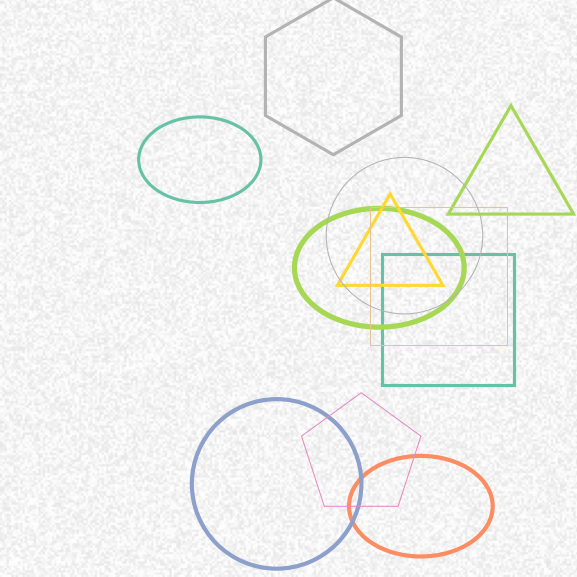[{"shape": "square", "thickness": 1.5, "radius": 0.57, "center": [0.776, 0.446]}, {"shape": "oval", "thickness": 1.5, "radius": 0.53, "center": [0.346, 0.723]}, {"shape": "oval", "thickness": 2, "radius": 0.62, "center": [0.729, 0.123]}, {"shape": "circle", "thickness": 2, "radius": 0.73, "center": [0.479, 0.161]}, {"shape": "pentagon", "thickness": 0.5, "radius": 0.54, "center": [0.625, 0.21]}, {"shape": "oval", "thickness": 2.5, "radius": 0.73, "center": [0.657, 0.536]}, {"shape": "triangle", "thickness": 1.5, "radius": 0.63, "center": [0.885, 0.691]}, {"shape": "triangle", "thickness": 1.5, "radius": 0.53, "center": [0.676, 0.558]}, {"shape": "square", "thickness": 0.5, "radius": 0.6, "center": [0.759, 0.522]}, {"shape": "hexagon", "thickness": 1.5, "radius": 0.68, "center": [0.577, 0.867]}, {"shape": "circle", "thickness": 0.5, "radius": 0.68, "center": [0.7, 0.591]}]